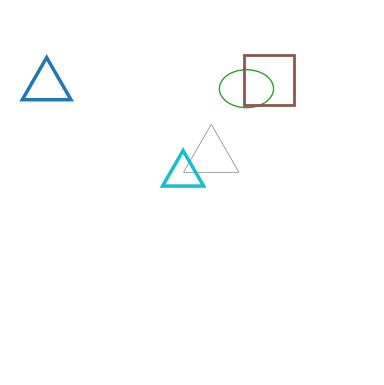[{"shape": "triangle", "thickness": 2.5, "radius": 0.37, "center": [0.121, 0.777]}, {"shape": "oval", "thickness": 1, "radius": 0.35, "center": [0.64, 0.77]}, {"shape": "square", "thickness": 2, "radius": 0.33, "center": [0.7, 0.793]}, {"shape": "triangle", "thickness": 0.5, "radius": 0.42, "center": [0.549, 0.594]}, {"shape": "triangle", "thickness": 2.5, "radius": 0.31, "center": [0.476, 0.547]}]